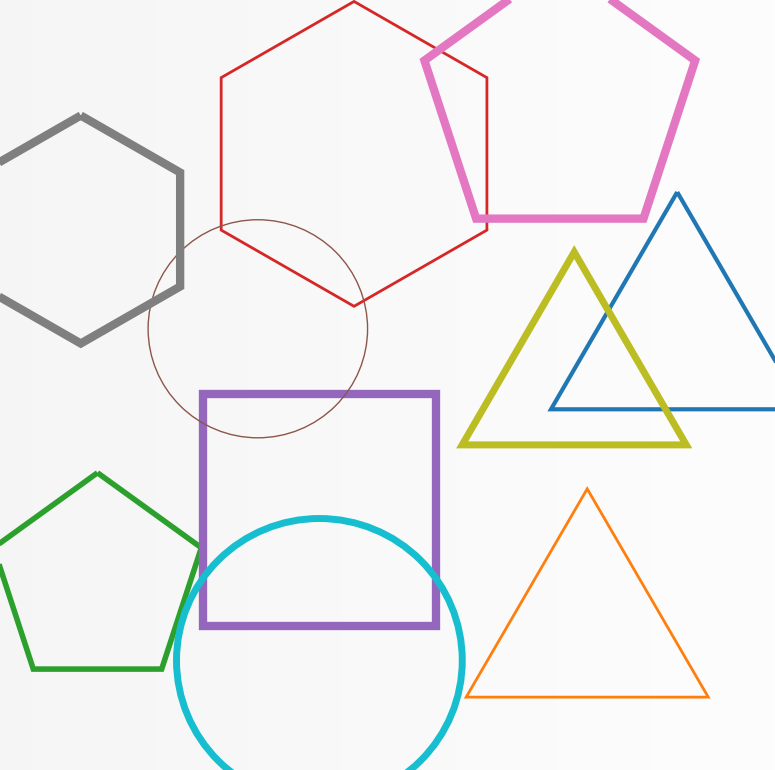[{"shape": "triangle", "thickness": 1.5, "radius": 0.94, "center": [0.874, 0.562]}, {"shape": "triangle", "thickness": 1, "radius": 0.9, "center": [0.758, 0.185]}, {"shape": "pentagon", "thickness": 2, "radius": 0.7, "center": [0.126, 0.245]}, {"shape": "hexagon", "thickness": 1, "radius": 0.99, "center": [0.457, 0.8]}, {"shape": "square", "thickness": 3, "radius": 0.75, "center": [0.412, 0.338]}, {"shape": "circle", "thickness": 0.5, "radius": 0.71, "center": [0.333, 0.573]}, {"shape": "pentagon", "thickness": 3, "radius": 0.92, "center": [0.722, 0.865]}, {"shape": "hexagon", "thickness": 3, "radius": 0.74, "center": [0.104, 0.702]}, {"shape": "triangle", "thickness": 2.5, "radius": 0.83, "center": [0.741, 0.506]}, {"shape": "circle", "thickness": 2.5, "radius": 0.92, "center": [0.412, 0.142]}]